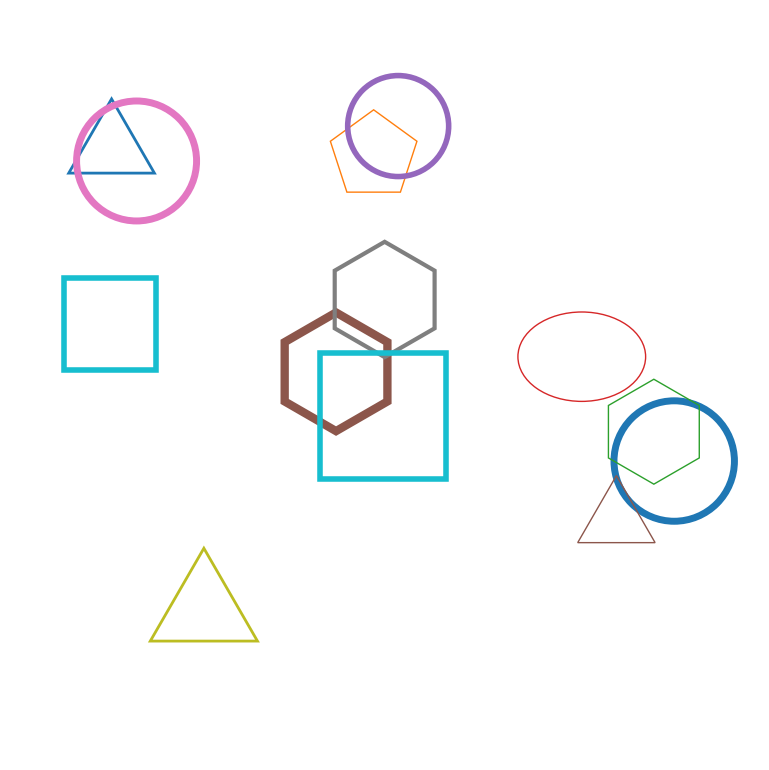[{"shape": "triangle", "thickness": 1, "radius": 0.32, "center": [0.145, 0.807]}, {"shape": "circle", "thickness": 2.5, "radius": 0.39, "center": [0.876, 0.401]}, {"shape": "pentagon", "thickness": 0.5, "radius": 0.3, "center": [0.485, 0.798]}, {"shape": "hexagon", "thickness": 0.5, "radius": 0.34, "center": [0.849, 0.439]}, {"shape": "oval", "thickness": 0.5, "radius": 0.41, "center": [0.756, 0.537]}, {"shape": "circle", "thickness": 2, "radius": 0.33, "center": [0.517, 0.836]}, {"shape": "triangle", "thickness": 0.5, "radius": 0.29, "center": [0.801, 0.324]}, {"shape": "hexagon", "thickness": 3, "radius": 0.39, "center": [0.436, 0.517]}, {"shape": "circle", "thickness": 2.5, "radius": 0.39, "center": [0.177, 0.791]}, {"shape": "hexagon", "thickness": 1.5, "radius": 0.37, "center": [0.5, 0.611]}, {"shape": "triangle", "thickness": 1, "radius": 0.4, "center": [0.265, 0.208]}, {"shape": "square", "thickness": 2, "radius": 0.3, "center": [0.143, 0.579]}, {"shape": "square", "thickness": 2, "radius": 0.41, "center": [0.498, 0.46]}]